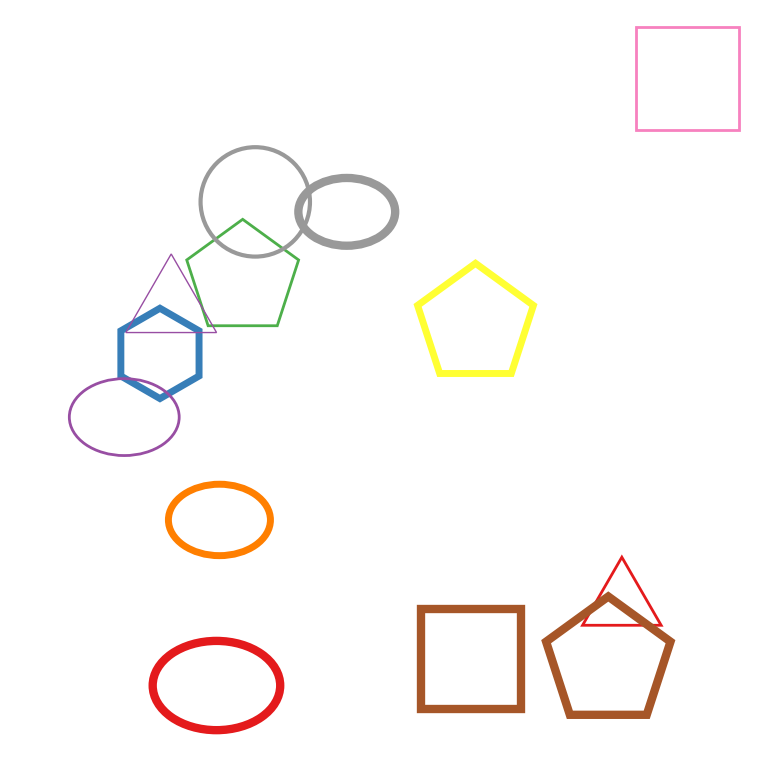[{"shape": "oval", "thickness": 3, "radius": 0.41, "center": [0.281, 0.11]}, {"shape": "triangle", "thickness": 1, "radius": 0.29, "center": [0.808, 0.217]}, {"shape": "hexagon", "thickness": 2.5, "radius": 0.29, "center": [0.208, 0.541]}, {"shape": "pentagon", "thickness": 1, "radius": 0.38, "center": [0.315, 0.639]}, {"shape": "oval", "thickness": 1, "radius": 0.36, "center": [0.161, 0.458]}, {"shape": "triangle", "thickness": 0.5, "radius": 0.34, "center": [0.222, 0.602]}, {"shape": "oval", "thickness": 2.5, "radius": 0.33, "center": [0.285, 0.325]}, {"shape": "pentagon", "thickness": 2.5, "radius": 0.4, "center": [0.618, 0.579]}, {"shape": "square", "thickness": 3, "radius": 0.33, "center": [0.612, 0.144]}, {"shape": "pentagon", "thickness": 3, "radius": 0.42, "center": [0.79, 0.14]}, {"shape": "square", "thickness": 1, "radius": 0.33, "center": [0.893, 0.898]}, {"shape": "circle", "thickness": 1.5, "radius": 0.36, "center": [0.332, 0.738]}, {"shape": "oval", "thickness": 3, "radius": 0.31, "center": [0.45, 0.725]}]